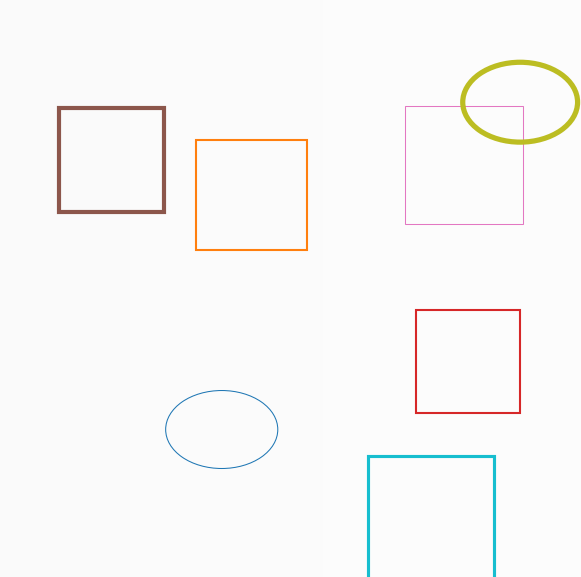[{"shape": "oval", "thickness": 0.5, "radius": 0.48, "center": [0.381, 0.255]}, {"shape": "square", "thickness": 1, "radius": 0.48, "center": [0.433, 0.661]}, {"shape": "square", "thickness": 1, "radius": 0.45, "center": [0.805, 0.373]}, {"shape": "square", "thickness": 2, "radius": 0.45, "center": [0.192, 0.722]}, {"shape": "square", "thickness": 0.5, "radius": 0.51, "center": [0.799, 0.714]}, {"shape": "oval", "thickness": 2.5, "radius": 0.49, "center": [0.895, 0.822]}, {"shape": "square", "thickness": 1.5, "radius": 0.54, "center": [0.742, 0.102]}]